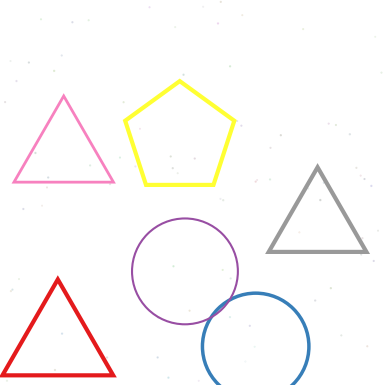[{"shape": "triangle", "thickness": 3, "radius": 0.83, "center": [0.15, 0.108]}, {"shape": "circle", "thickness": 2.5, "radius": 0.69, "center": [0.664, 0.1]}, {"shape": "circle", "thickness": 1.5, "radius": 0.69, "center": [0.48, 0.295]}, {"shape": "pentagon", "thickness": 3, "radius": 0.75, "center": [0.467, 0.64]}, {"shape": "triangle", "thickness": 2, "radius": 0.75, "center": [0.165, 0.601]}, {"shape": "triangle", "thickness": 3, "radius": 0.73, "center": [0.825, 0.419]}]